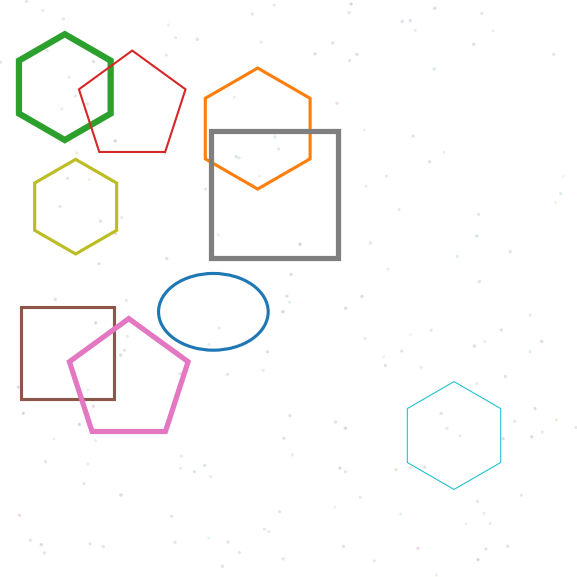[{"shape": "oval", "thickness": 1.5, "radius": 0.47, "center": [0.369, 0.459]}, {"shape": "hexagon", "thickness": 1.5, "radius": 0.52, "center": [0.446, 0.777]}, {"shape": "hexagon", "thickness": 3, "radius": 0.46, "center": [0.112, 0.848]}, {"shape": "pentagon", "thickness": 1, "radius": 0.49, "center": [0.229, 0.814]}, {"shape": "square", "thickness": 1.5, "radius": 0.4, "center": [0.117, 0.388]}, {"shape": "pentagon", "thickness": 2.5, "radius": 0.54, "center": [0.223, 0.339]}, {"shape": "square", "thickness": 2.5, "radius": 0.55, "center": [0.476, 0.662]}, {"shape": "hexagon", "thickness": 1.5, "radius": 0.41, "center": [0.131, 0.641]}, {"shape": "hexagon", "thickness": 0.5, "radius": 0.47, "center": [0.786, 0.245]}]